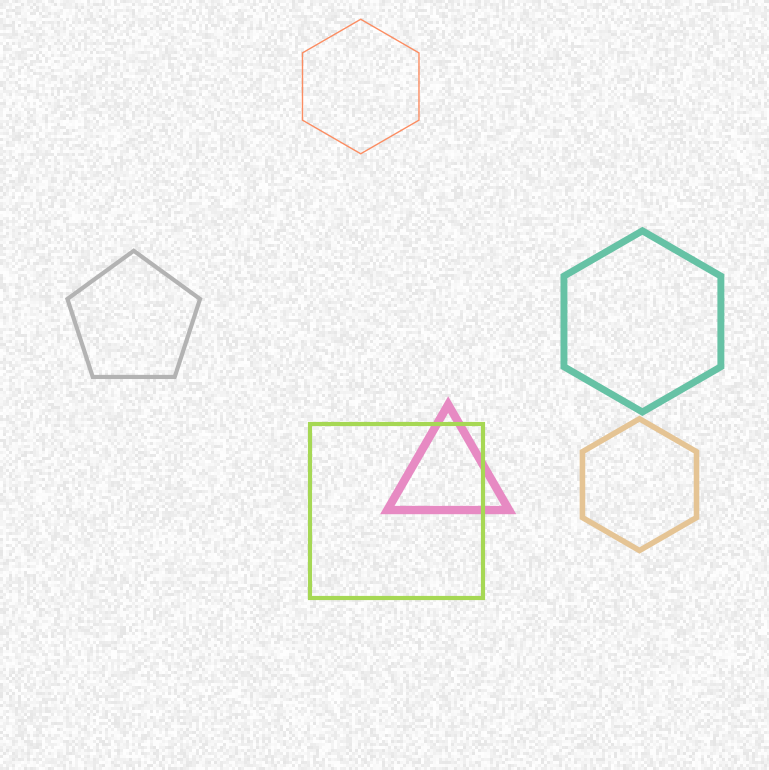[{"shape": "hexagon", "thickness": 2.5, "radius": 0.59, "center": [0.834, 0.583]}, {"shape": "hexagon", "thickness": 0.5, "radius": 0.44, "center": [0.468, 0.888]}, {"shape": "triangle", "thickness": 3, "radius": 0.46, "center": [0.582, 0.383]}, {"shape": "square", "thickness": 1.5, "radius": 0.56, "center": [0.515, 0.336]}, {"shape": "hexagon", "thickness": 2, "radius": 0.43, "center": [0.831, 0.371]}, {"shape": "pentagon", "thickness": 1.5, "radius": 0.45, "center": [0.174, 0.584]}]